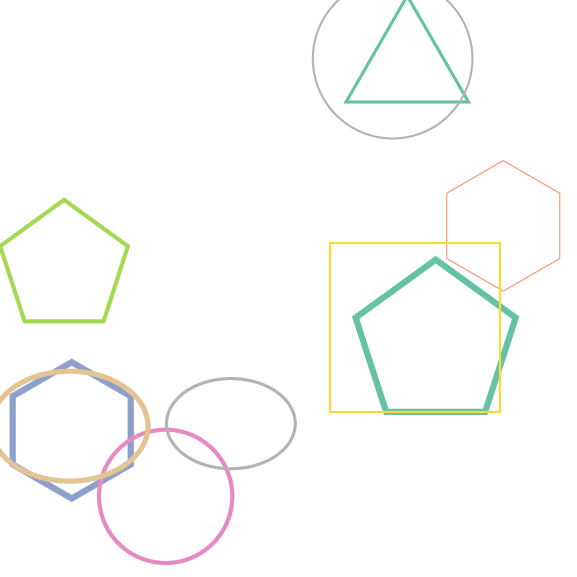[{"shape": "triangle", "thickness": 1.5, "radius": 0.61, "center": [0.705, 0.884]}, {"shape": "pentagon", "thickness": 3, "radius": 0.73, "center": [0.754, 0.404]}, {"shape": "hexagon", "thickness": 0.5, "radius": 0.56, "center": [0.871, 0.608]}, {"shape": "hexagon", "thickness": 3, "radius": 0.59, "center": [0.124, 0.254]}, {"shape": "circle", "thickness": 2, "radius": 0.58, "center": [0.287, 0.14]}, {"shape": "pentagon", "thickness": 2, "radius": 0.58, "center": [0.111, 0.537]}, {"shape": "square", "thickness": 1, "radius": 0.73, "center": [0.718, 0.432]}, {"shape": "oval", "thickness": 2.5, "radius": 0.68, "center": [0.12, 0.261]}, {"shape": "oval", "thickness": 1.5, "radius": 0.56, "center": [0.4, 0.266]}, {"shape": "circle", "thickness": 1, "radius": 0.69, "center": [0.68, 0.897]}]